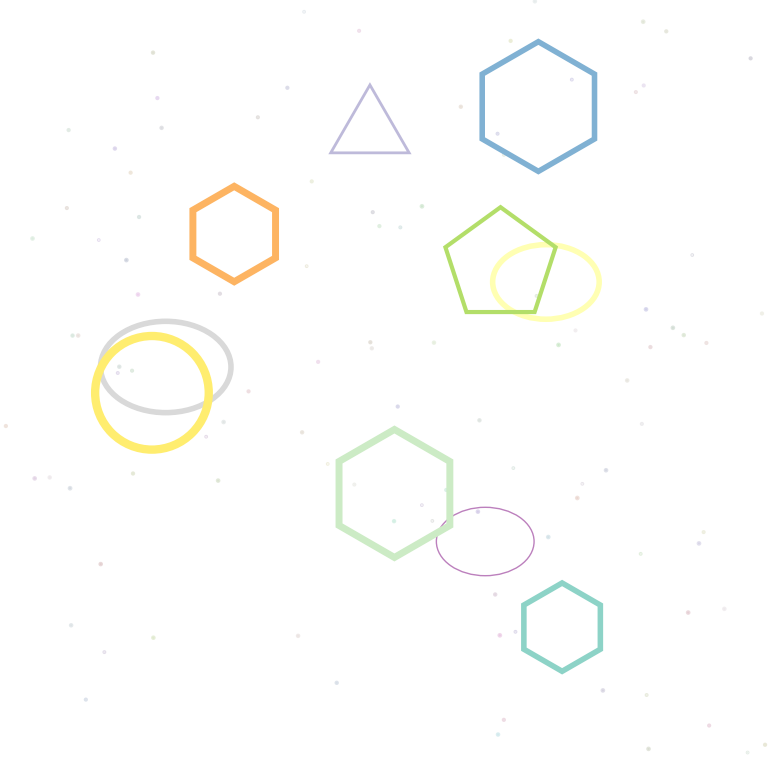[{"shape": "hexagon", "thickness": 2, "radius": 0.29, "center": [0.73, 0.186]}, {"shape": "oval", "thickness": 2, "radius": 0.35, "center": [0.709, 0.634]}, {"shape": "triangle", "thickness": 1, "radius": 0.29, "center": [0.48, 0.831]}, {"shape": "hexagon", "thickness": 2, "radius": 0.42, "center": [0.699, 0.862]}, {"shape": "hexagon", "thickness": 2.5, "radius": 0.31, "center": [0.304, 0.696]}, {"shape": "pentagon", "thickness": 1.5, "radius": 0.38, "center": [0.65, 0.656]}, {"shape": "oval", "thickness": 2, "radius": 0.42, "center": [0.215, 0.523]}, {"shape": "oval", "thickness": 0.5, "radius": 0.32, "center": [0.63, 0.297]}, {"shape": "hexagon", "thickness": 2.5, "radius": 0.42, "center": [0.512, 0.359]}, {"shape": "circle", "thickness": 3, "radius": 0.37, "center": [0.197, 0.49]}]